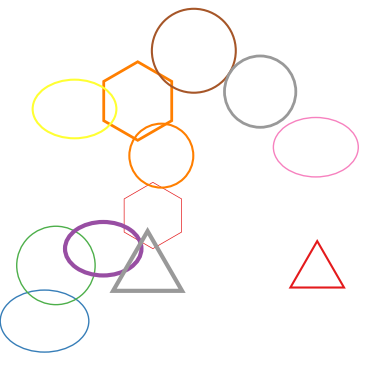[{"shape": "triangle", "thickness": 1.5, "radius": 0.4, "center": [0.824, 0.293]}, {"shape": "hexagon", "thickness": 0.5, "radius": 0.43, "center": [0.397, 0.44]}, {"shape": "oval", "thickness": 1, "radius": 0.58, "center": [0.116, 0.166]}, {"shape": "circle", "thickness": 1, "radius": 0.51, "center": [0.145, 0.311]}, {"shape": "oval", "thickness": 3, "radius": 0.5, "center": [0.268, 0.354]}, {"shape": "hexagon", "thickness": 2, "radius": 0.51, "center": [0.358, 0.738]}, {"shape": "circle", "thickness": 1.5, "radius": 0.42, "center": [0.419, 0.596]}, {"shape": "oval", "thickness": 1.5, "radius": 0.54, "center": [0.194, 0.717]}, {"shape": "circle", "thickness": 1.5, "radius": 0.54, "center": [0.503, 0.868]}, {"shape": "oval", "thickness": 1, "radius": 0.55, "center": [0.82, 0.618]}, {"shape": "circle", "thickness": 2, "radius": 0.46, "center": [0.676, 0.762]}, {"shape": "triangle", "thickness": 3, "radius": 0.52, "center": [0.383, 0.296]}]